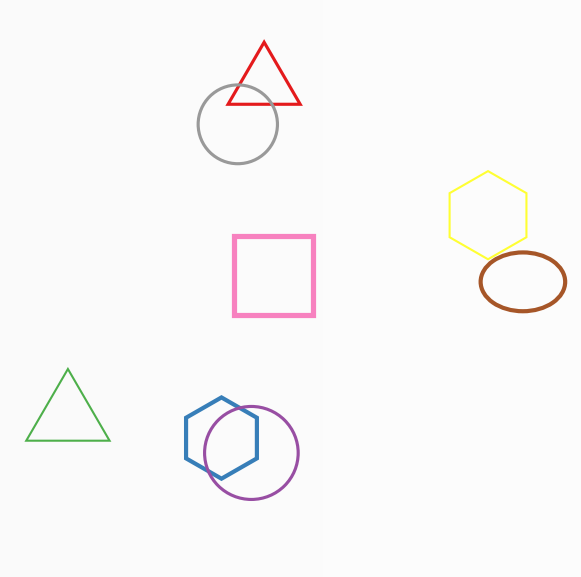[{"shape": "triangle", "thickness": 1.5, "radius": 0.36, "center": [0.454, 0.854]}, {"shape": "hexagon", "thickness": 2, "radius": 0.35, "center": [0.381, 0.241]}, {"shape": "triangle", "thickness": 1, "radius": 0.41, "center": [0.117, 0.277]}, {"shape": "circle", "thickness": 1.5, "radius": 0.4, "center": [0.432, 0.215]}, {"shape": "hexagon", "thickness": 1, "radius": 0.38, "center": [0.84, 0.626]}, {"shape": "oval", "thickness": 2, "radius": 0.36, "center": [0.9, 0.511]}, {"shape": "square", "thickness": 2.5, "radius": 0.34, "center": [0.471, 0.522]}, {"shape": "circle", "thickness": 1.5, "radius": 0.34, "center": [0.409, 0.784]}]